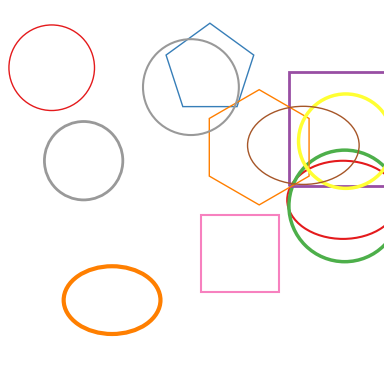[{"shape": "circle", "thickness": 1, "radius": 0.56, "center": [0.134, 0.824]}, {"shape": "oval", "thickness": 1.5, "radius": 0.72, "center": [0.891, 0.481]}, {"shape": "pentagon", "thickness": 1, "radius": 0.6, "center": [0.545, 0.82]}, {"shape": "circle", "thickness": 2.5, "radius": 0.72, "center": [0.895, 0.465]}, {"shape": "square", "thickness": 2, "radius": 0.74, "center": [0.898, 0.665]}, {"shape": "oval", "thickness": 3, "radius": 0.63, "center": [0.291, 0.22]}, {"shape": "hexagon", "thickness": 1, "radius": 0.75, "center": [0.673, 0.617]}, {"shape": "circle", "thickness": 2.5, "radius": 0.61, "center": [0.898, 0.633]}, {"shape": "oval", "thickness": 1, "radius": 0.72, "center": [0.788, 0.622]}, {"shape": "square", "thickness": 1.5, "radius": 0.5, "center": [0.623, 0.343]}, {"shape": "circle", "thickness": 1.5, "radius": 0.62, "center": [0.496, 0.774]}, {"shape": "circle", "thickness": 2, "radius": 0.51, "center": [0.217, 0.583]}]